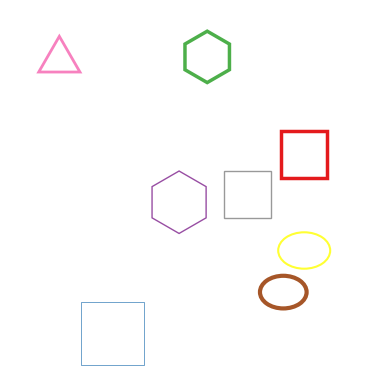[{"shape": "square", "thickness": 2.5, "radius": 0.3, "center": [0.789, 0.598]}, {"shape": "square", "thickness": 0.5, "radius": 0.41, "center": [0.293, 0.134]}, {"shape": "hexagon", "thickness": 2.5, "radius": 0.33, "center": [0.538, 0.852]}, {"shape": "hexagon", "thickness": 1, "radius": 0.41, "center": [0.465, 0.475]}, {"shape": "oval", "thickness": 1.5, "radius": 0.34, "center": [0.79, 0.349]}, {"shape": "oval", "thickness": 3, "radius": 0.3, "center": [0.736, 0.241]}, {"shape": "triangle", "thickness": 2, "radius": 0.31, "center": [0.154, 0.844]}, {"shape": "square", "thickness": 1, "radius": 0.31, "center": [0.642, 0.496]}]